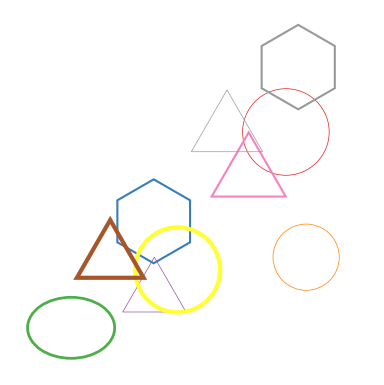[{"shape": "circle", "thickness": 0.5, "radius": 0.56, "center": [0.743, 0.657]}, {"shape": "hexagon", "thickness": 1.5, "radius": 0.55, "center": [0.399, 0.425]}, {"shape": "oval", "thickness": 2, "radius": 0.57, "center": [0.185, 0.149]}, {"shape": "triangle", "thickness": 0.5, "radius": 0.47, "center": [0.401, 0.237]}, {"shape": "circle", "thickness": 0.5, "radius": 0.43, "center": [0.795, 0.332]}, {"shape": "circle", "thickness": 3, "radius": 0.55, "center": [0.461, 0.299]}, {"shape": "triangle", "thickness": 3, "radius": 0.5, "center": [0.286, 0.329]}, {"shape": "triangle", "thickness": 1.5, "radius": 0.56, "center": [0.646, 0.545]}, {"shape": "hexagon", "thickness": 1.5, "radius": 0.55, "center": [0.775, 0.826]}, {"shape": "triangle", "thickness": 0.5, "radius": 0.54, "center": [0.59, 0.659]}]